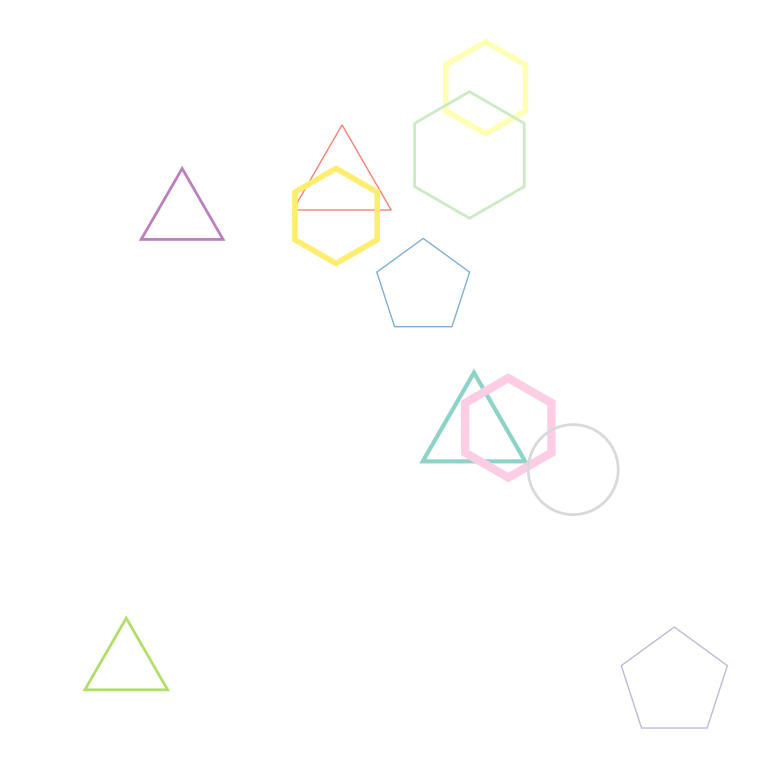[{"shape": "triangle", "thickness": 1.5, "radius": 0.38, "center": [0.616, 0.439]}, {"shape": "hexagon", "thickness": 2, "radius": 0.3, "center": [0.631, 0.886]}, {"shape": "pentagon", "thickness": 0.5, "radius": 0.36, "center": [0.876, 0.113]}, {"shape": "triangle", "thickness": 0.5, "radius": 0.37, "center": [0.444, 0.764]}, {"shape": "pentagon", "thickness": 0.5, "radius": 0.32, "center": [0.55, 0.627]}, {"shape": "triangle", "thickness": 1, "radius": 0.31, "center": [0.164, 0.135]}, {"shape": "hexagon", "thickness": 3, "radius": 0.32, "center": [0.66, 0.444]}, {"shape": "circle", "thickness": 1, "radius": 0.29, "center": [0.744, 0.39]}, {"shape": "triangle", "thickness": 1, "radius": 0.31, "center": [0.237, 0.72]}, {"shape": "hexagon", "thickness": 1, "radius": 0.41, "center": [0.61, 0.799]}, {"shape": "hexagon", "thickness": 2, "radius": 0.31, "center": [0.436, 0.72]}]